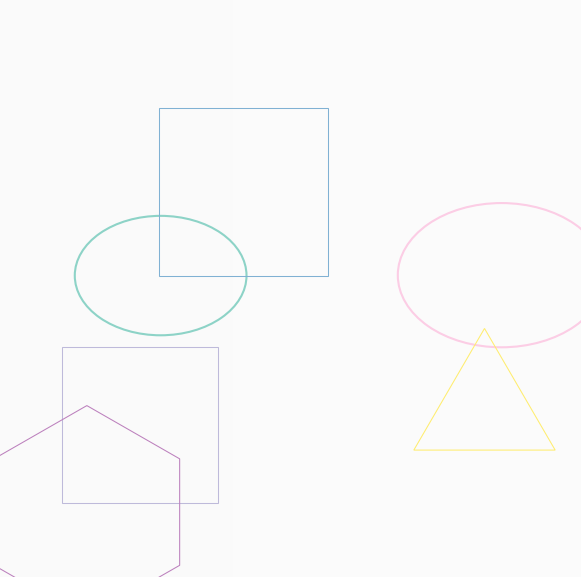[{"shape": "oval", "thickness": 1, "radius": 0.74, "center": [0.276, 0.522]}, {"shape": "square", "thickness": 0.5, "radius": 0.67, "center": [0.241, 0.263]}, {"shape": "square", "thickness": 0.5, "radius": 0.73, "center": [0.419, 0.667]}, {"shape": "oval", "thickness": 1, "radius": 0.89, "center": [0.863, 0.523]}, {"shape": "hexagon", "thickness": 0.5, "radius": 0.92, "center": [0.149, 0.112]}, {"shape": "triangle", "thickness": 0.5, "radius": 0.7, "center": [0.834, 0.29]}]